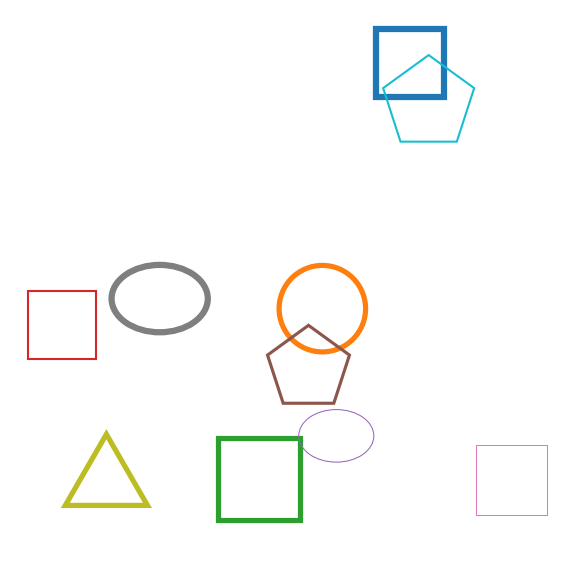[{"shape": "square", "thickness": 3, "radius": 0.3, "center": [0.71, 0.89]}, {"shape": "circle", "thickness": 2.5, "radius": 0.37, "center": [0.558, 0.465]}, {"shape": "square", "thickness": 2.5, "radius": 0.35, "center": [0.448, 0.17]}, {"shape": "square", "thickness": 1, "radius": 0.29, "center": [0.108, 0.436]}, {"shape": "oval", "thickness": 0.5, "radius": 0.33, "center": [0.582, 0.244]}, {"shape": "pentagon", "thickness": 1.5, "radius": 0.37, "center": [0.534, 0.361]}, {"shape": "square", "thickness": 0.5, "radius": 0.3, "center": [0.886, 0.168]}, {"shape": "oval", "thickness": 3, "radius": 0.42, "center": [0.276, 0.482]}, {"shape": "triangle", "thickness": 2.5, "radius": 0.41, "center": [0.184, 0.165]}, {"shape": "pentagon", "thickness": 1, "radius": 0.41, "center": [0.742, 0.821]}]